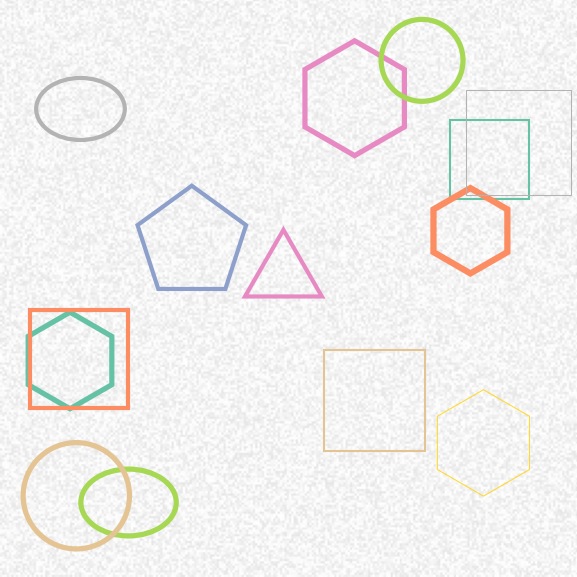[{"shape": "square", "thickness": 1, "radius": 0.34, "center": [0.847, 0.722]}, {"shape": "hexagon", "thickness": 2.5, "radius": 0.42, "center": [0.121, 0.375]}, {"shape": "hexagon", "thickness": 3, "radius": 0.37, "center": [0.815, 0.6]}, {"shape": "square", "thickness": 2, "radius": 0.42, "center": [0.136, 0.378]}, {"shape": "pentagon", "thickness": 2, "radius": 0.49, "center": [0.332, 0.579]}, {"shape": "triangle", "thickness": 2, "radius": 0.38, "center": [0.491, 0.524]}, {"shape": "hexagon", "thickness": 2.5, "radius": 0.5, "center": [0.614, 0.829]}, {"shape": "circle", "thickness": 2.5, "radius": 0.35, "center": [0.731, 0.895]}, {"shape": "oval", "thickness": 2.5, "radius": 0.41, "center": [0.223, 0.129]}, {"shape": "hexagon", "thickness": 0.5, "radius": 0.46, "center": [0.837, 0.232]}, {"shape": "circle", "thickness": 2.5, "radius": 0.46, "center": [0.132, 0.141]}, {"shape": "square", "thickness": 1, "radius": 0.44, "center": [0.649, 0.306]}, {"shape": "square", "thickness": 0.5, "radius": 0.46, "center": [0.898, 0.752]}, {"shape": "oval", "thickness": 2, "radius": 0.38, "center": [0.139, 0.81]}]